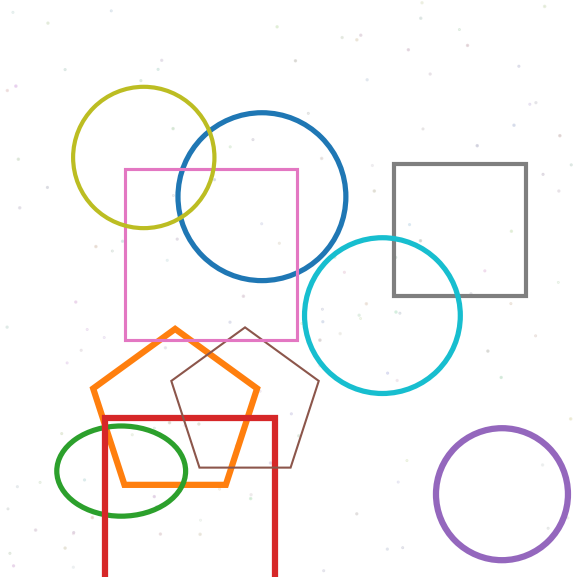[{"shape": "circle", "thickness": 2.5, "radius": 0.73, "center": [0.454, 0.659]}, {"shape": "pentagon", "thickness": 3, "radius": 0.75, "center": [0.303, 0.28]}, {"shape": "oval", "thickness": 2.5, "radius": 0.56, "center": [0.21, 0.183]}, {"shape": "square", "thickness": 3, "radius": 0.74, "center": [0.329, 0.128]}, {"shape": "circle", "thickness": 3, "radius": 0.57, "center": [0.869, 0.143]}, {"shape": "pentagon", "thickness": 1, "radius": 0.67, "center": [0.424, 0.298]}, {"shape": "square", "thickness": 1.5, "radius": 0.74, "center": [0.365, 0.559]}, {"shape": "square", "thickness": 2, "radius": 0.57, "center": [0.796, 0.601]}, {"shape": "circle", "thickness": 2, "radius": 0.61, "center": [0.249, 0.726]}, {"shape": "circle", "thickness": 2.5, "radius": 0.67, "center": [0.662, 0.453]}]